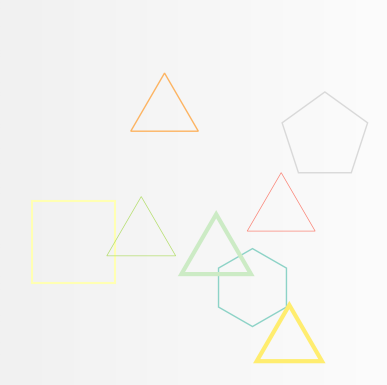[{"shape": "hexagon", "thickness": 1, "radius": 0.51, "center": [0.652, 0.253]}, {"shape": "square", "thickness": 1.5, "radius": 0.53, "center": [0.19, 0.371]}, {"shape": "triangle", "thickness": 0.5, "radius": 0.51, "center": [0.726, 0.45]}, {"shape": "triangle", "thickness": 1, "radius": 0.5, "center": [0.425, 0.71]}, {"shape": "triangle", "thickness": 0.5, "radius": 0.51, "center": [0.364, 0.387]}, {"shape": "pentagon", "thickness": 1, "radius": 0.58, "center": [0.838, 0.645]}, {"shape": "triangle", "thickness": 3, "radius": 0.52, "center": [0.558, 0.34]}, {"shape": "triangle", "thickness": 3, "radius": 0.49, "center": [0.747, 0.11]}]